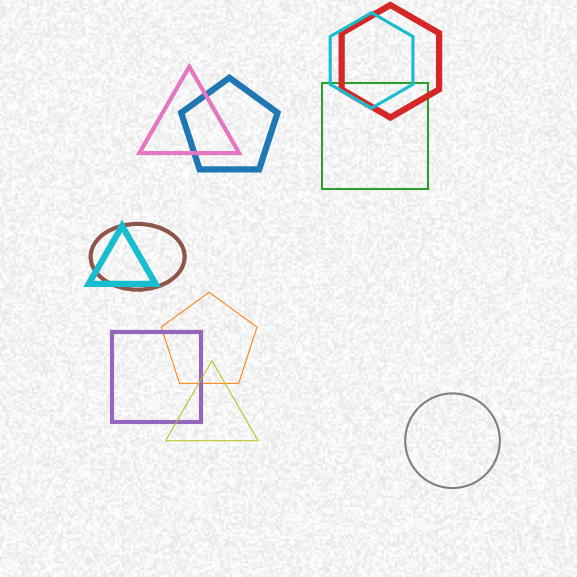[{"shape": "pentagon", "thickness": 3, "radius": 0.44, "center": [0.397, 0.777]}, {"shape": "pentagon", "thickness": 0.5, "radius": 0.44, "center": [0.362, 0.406]}, {"shape": "square", "thickness": 1, "radius": 0.46, "center": [0.649, 0.764]}, {"shape": "hexagon", "thickness": 3, "radius": 0.49, "center": [0.676, 0.893]}, {"shape": "square", "thickness": 2, "radius": 0.39, "center": [0.271, 0.346]}, {"shape": "oval", "thickness": 2, "radius": 0.41, "center": [0.238, 0.555]}, {"shape": "triangle", "thickness": 2, "radius": 0.5, "center": [0.328, 0.784]}, {"shape": "circle", "thickness": 1, "radius": 0.41, "center": [0.784, 0.236]}, {"shape": "triangle", "thickness": 0.5, "radius": 0.46, "center": [0.367, 0.282]}, {"shape": "triangle", "thickness": 3, "radius": 0.33, "center": [0.211, 0.541]}, {"shape": "hexagon", "thickness": 1.5, "radius": 0.41, "center": [0.643, 0.895]}]